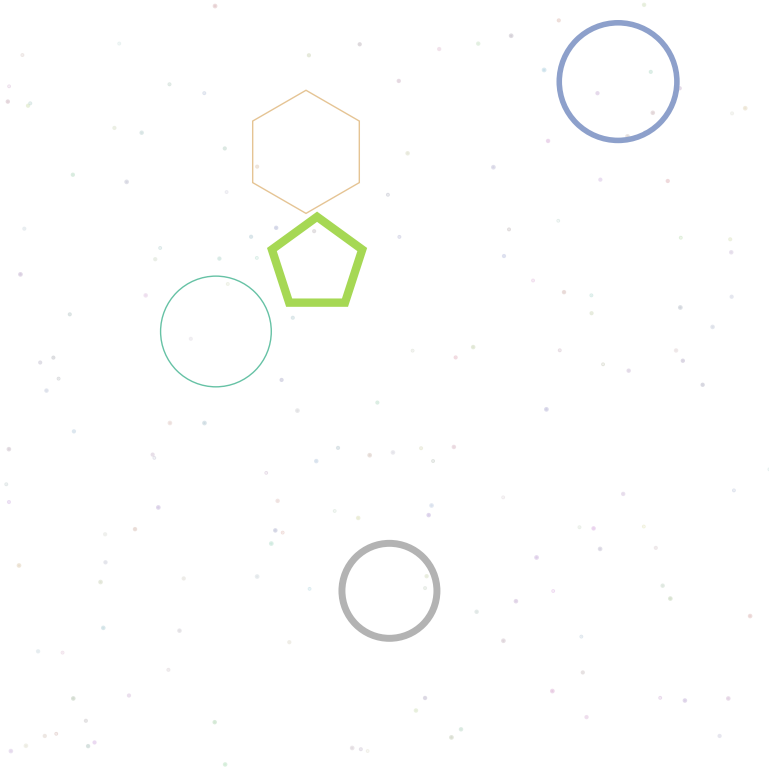[{"shape": "circle", "thickness": 0.5, "radius": 0.36, "center": [0.28, 0.57]}, {"shape": "circle", "thickness": 2, "radius": 0.38, "center": [0.803, 0.894]}, {"shape": "pentagon", "thickness": 3, "radius": 0.31, "center": [0.412, 0.657]}, {"shape": "hexagon", "thickness": 0.5, "radius": 0.4, "center": [0.397, 0.803]}, {"shape": "circle", "thickness": 2.5, "radius": 0.31, "center": [0.506, 0.233]}]